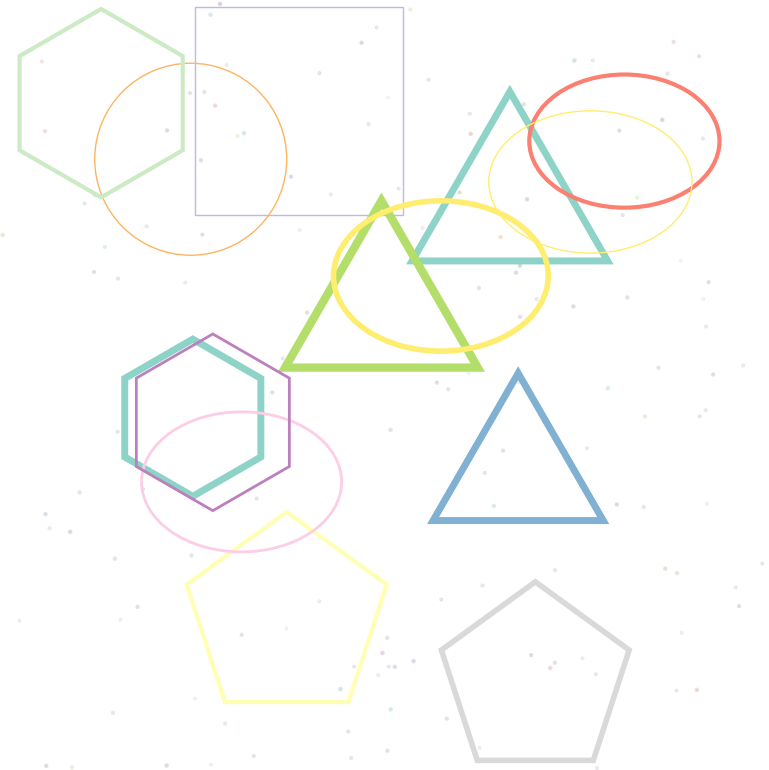[{"shape": "triangle", "thickness": 2.5, "radius": 0.73, "center": [0.662, 0.734]}, {"shape": "hexagon", "thickness": 2.5, "radius": 0.51, "center": [0.25, 0.458]}, {"shape": "pentagon", "thickness": 1.5, "radius": 0.68, "center": [0.372, 0.199]}, {"shape": "square", "thickness": 0.5, "radius": 0.68, "center": [0.389, 0.856]}, {"shape": "oval", "thickness": 1.5, "radius": 0.62, "center": [0.811, 0.817]}, {"shape": "triangle", "thickness": 2.5, "radius": 0.64, "center": [0.673, 0.388]}, {"shape": "circle", "thickness": 0.5, "radius": 0.62, "center": [0.248, 0.793]}, {"shape": "triangle", "thickness": 3, "radius": 0.72, "center": [0.495, 0.595]}, {"shape": "oval", "thickness": 1, "radius": 0.65, "center": [0.314, 0.374]}, {"shape": "pentagon", "thickness": 2, "radius": 0.64, "center": [0.695, 0.116]}, {"shape": "hexagon", "thickness": 1, "radius": 0.57, "center": [0.276, 0.452]}, {"shape": "hexagon", "thickness": 1.5, "radius": 0.61, "center": [0.131, 0.866]}, {"shape": "oval", "thickness": 0.5, "radius": 0.66, "center": [0.767, 0.764]}, {"shape": "oval", "thickness": 2, "radius": 0.7, "center": [0.573, 0.642]}]